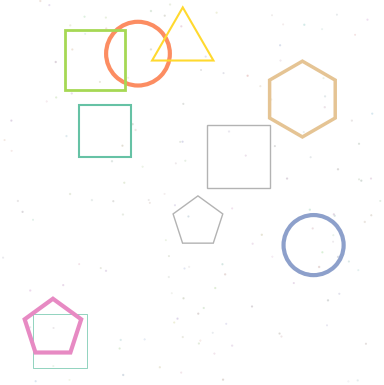[{"shape": "square", "thickness": 1.5, "radius": 0.34, "center": [0.272, 0.66]}, {"shape": "square", "thickness": 0.5, "radius": 0.35, "center": [0.156, 0.115]}, {"shape": "circle", "thickness": 3, "radius": 0.41, "center": [0.358, 0.861]}, {"shape": "circle", "thickness": 3, "radius": 0.39, "center": [0.815, 0.363]}, {"shape": "pentagon", "thickness": 3, "radius": 0.39, "center": [0.137, 0.147]}, {"shape": "square", "thickness": 2, "radius": 0.39, "center": [0.247, 0.844]}, {"shape": "triangle", "thickness": 1.5, "radius": 0.46, "center": [0.475, 0.889]}, {"shape": "hexagon", "thickness": 2.5, "radius": 0.49, "center": [0.785, 0.743]}, {"shape": "square", "thickness": 1, "radius": 0.41, "center": [0.619, 0.593]}, {"shape": "pentagon", "thickness": 1, "radius": 0.34, "center": [0.514, 0.423]}]